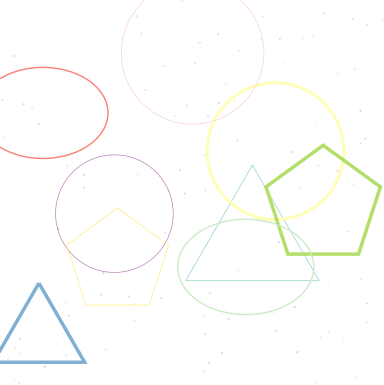[{"shape": "triangle", "thickness": 0.5, "radius": 1.0, "center": [0.656, 0.371]}, {"shape": "circle", "thickness": 2, "radius": 0.89, "center": [0.715, 0.608]}, {"shape": "oval", "thickness": 1, "radius": 0.85, "center": [0.111, 0.707]}, {"shape": "triangle", "thickness": 2.5, "radius": 0.69, "center": [0.101, 0.128]}, {"shape": "pentagon", "thickness": 2.5, "radius": 0.78, "center": [0.839, 0.466]}, {"shape": "circle", "thickness": 0.5, "radius": 0.93, "center": [0.5, 0.863]}, {"shape": "circle", "thickness": 0.5, "radius": 0.76, "center": [0.297, 0.445]}, {"shape": "oval", "thickness": 1, "radius": 0.88, "center": [0.638, 0.307]}, {"shape": "pentagon", "thickness": 0.5, "radius": 0.7, "center": [0.305, 0.32]}]